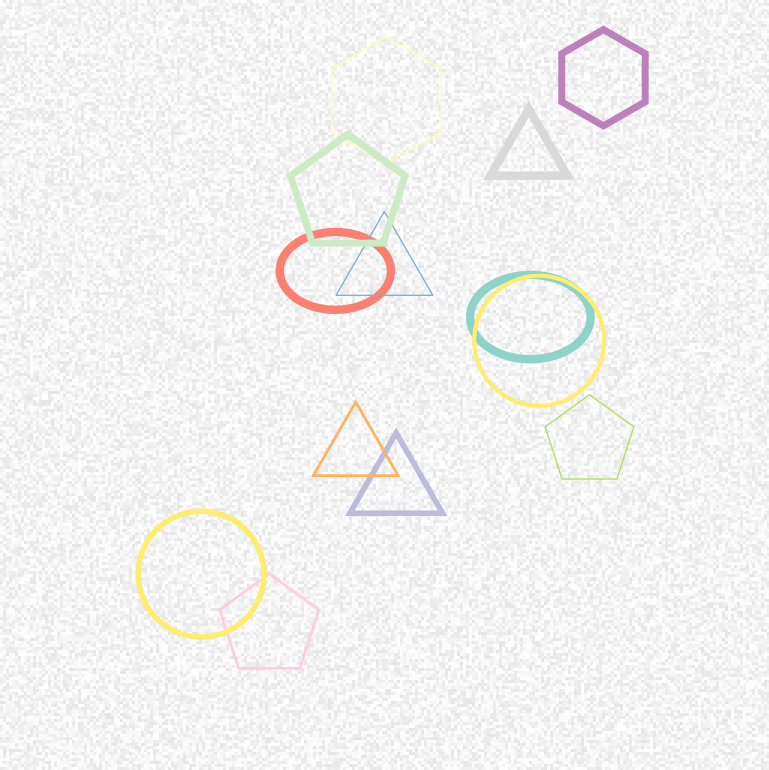[{"shape": "oval", "thickness": 3, "radius": 0.39, "center": [0.689, 0.588]}, {"shape": "hexagon", "thickness": 0.5, "radius": 0.41, "center": [0.502, 0.87]}, {"shape": "triangle", "thickness": 2, "radius": 0.35, "center": [0.515, 0.368]}, {"shape": "oval", "thickness": 3, "radius": 0.36, "center": [0.436, 0.648]}, {"shape": "triangle", "thickness": 0.5, "radius": 0.36, "center": [0.499, 0.653]}, {"shape": "triangle", "thickness": 1, "radius": 0.32, "center": [0.462, 0.414]}, {"shape": "pentagon", "thickness": 0.5, "radius": 0.3, "center": [0.766, 0.427]}, {"shape": "pentagon", "thickness": 1, "radius": 0.34, "center": [0.35, 0.187]}, {"shape": "triangle", "thickness": 3, "radius": 0.29, "center": [0.687, 0.801]}, {"shape": "hexagon", "thickness": 2.5, "radius": 0.31, "center": [0.784, 0.899]}, {"shape": "pentagon", "thickness": 2.5, "radius": 0.39, "center": [0.452, 0.747]}, {"shape": "circle", "thickness": 1.5, "radius": 0.42, "center": [0.7, 0.557]}, {"shape": "circle", "thickness": 2, "radius": 0.41, "center": [0.261, 0.254]}]